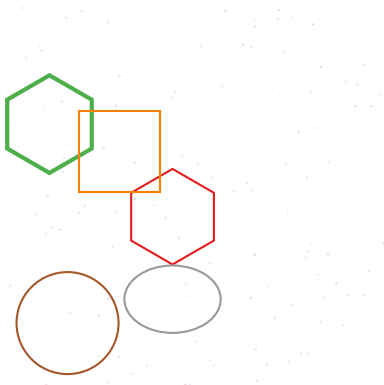[{"shape": "hexagon", "thickness": 1.5, "radius": 0.62, "center": [0.448, 0.437]}, {"shape": "hexagon", "thickness": 3, "radius": 0.63, "center": [0.129, 0.678]}, {"shape": "square", "thickness": 1.5, "radius": 0.52, "center": [0.31, 0.607]}, {"shape": "circle", "thickness": 1.5, "radius": 0.66, "center": [0.175, 0.161]}, {"shape": "oval", "thickness": 1.5, "radius": 0.63, "center": [0.448, 0.223]}]